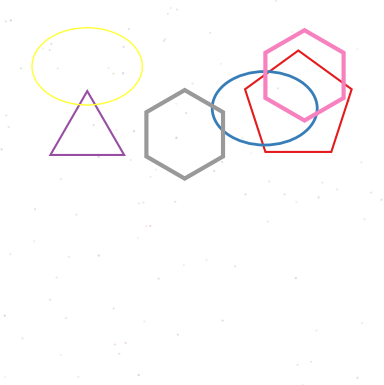[{"shape": "pentagon", "thickness": 1.5, "radius": 0.73, "center": [0.775, 0.723]}, {"shape": "oval", "thickness": 2, "radius": 0.68, "center": [0.688, 0.719]}, {"shape": "triangle", "thickness": 1.5, "radius": 0.55, "center": [0.227, 0.653]}, {"shape": "oval", "thickness": 1, "radius": 0.72, "center": [0.226, 0.828]}, {"shape": "hexagon", "thickness": 3, "radius": 0.59, "center": [0.791, 0.804]}, {"shape": "hexagon", "thickness": 3, "radius": 0.57, "center": [0.48, 0.651]}]